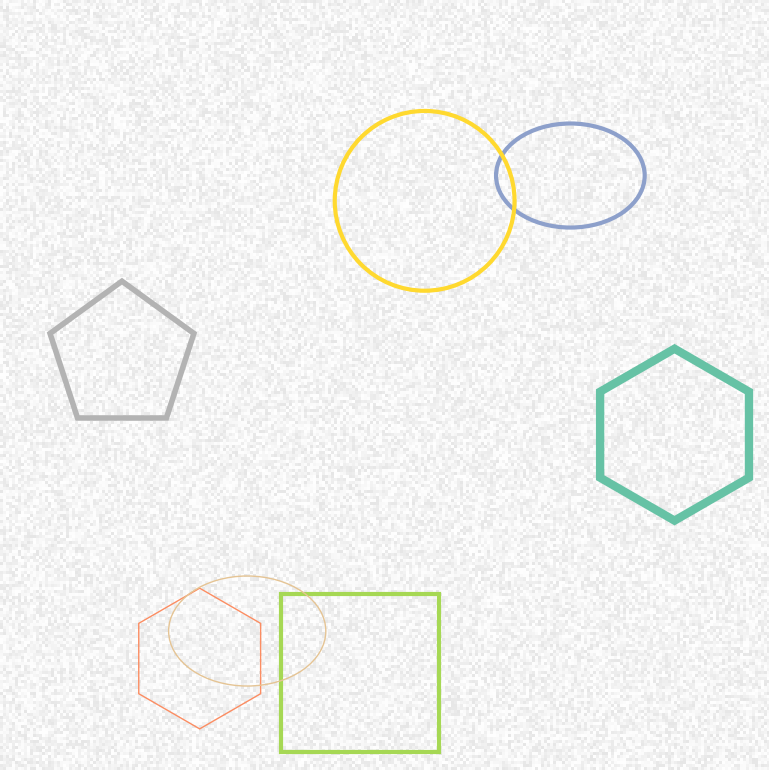[{"shape": "hexagon", "thickness": 3, "radius": 0.56, "center": [0.876, 0.435]}, {"shape": "hexagon", "thickness": 0.5, "radius": 0.46, "center": [0.259, 0.145]}, {"shape": "oval", "thickness": 1.5, "radius": 0.48, "center": [0.741, 0.772]}, {"shape": "square", "thickness": 1.5, "radius": 0.51, "center": [0.467, 0.126]}, {"shape": "circle", "thickness": 1.5, "radius": 0.58, "center": [0.551, 0.739]}, {"shape": "oval", "thickness": 0.5, "radius": 0.51, "center": [0.321, 0.18]}, {"shape": "pentagon", "thickness": 2, "radius": 0.49, "center": [0.158, 0.537]}]